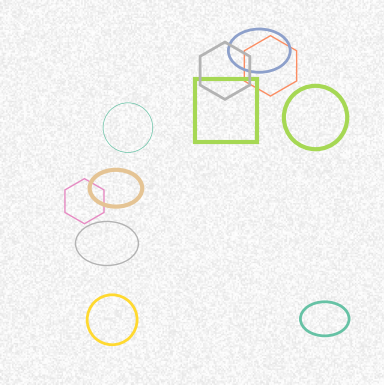[{"shape": "circle", "thickness": 0.5, "radius": 0.32, "center": [0.332, 0.668]}, {"shape": "oval", "thickness": 2, "radius": 0.32, "center": [0.844, 0.172]}, {"shape": "hexagon", "thickness": 1, "radius": 0.39, "center": [0.703, 0.829]}, {"shape": "oval", "thickness": 2, "radius": 0.4, "center": [0.674, 0.868]}, {"shape": "hexagon", "thickness": 1, "radius": 0.29, "center": [0.219, 0.477]}, {"shape": "circle", "thickness": 3, "radius": 0.41, "center": [0.82, 0.695]}, {"shape": "square", "thickness": 3, "radius": 0.4, "center": [0.586, 0.713]}, {"shape": "circle", "thickness": 2, "radius": 0.32, "center": [0.291, 0.169]}, {"shape": "oval", "thickness": 3, "radius": 0.34, "center": [0.301, 0.511]}, {"shape": "hexagon", "thickness": 2, "radius": 0.37, "center": [0.584, 0.816]}, {"shape": "oval", "thickness": 1, "radius": 0.41, "center": [0.278, 0.368]}]